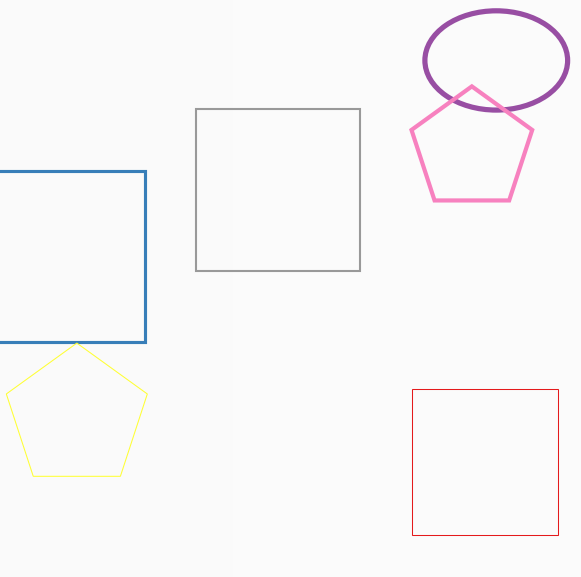[{"shape": "square", "thickness": 0.5, "radius": 0.63, "center": [0.834, 0.199]}, {"shape": "square", "thickness": 1.5, "radius": 0.74, "center": [0.101, 0.555]}, {"shape": "oval", "thickness": 2.5, "radius": 0.61, "center": [0.854, 0.894]}, {"shape": "pentagon", "thickness": 0.5, "radius": 0.64, "center": [0.132, 0.278]}, {"shape": "pentagon", "thickness": 2, "radius": 0.55, "center": [0.812, 0.74]}, {"shape": "square", "thickness": 1, "radius": 0.7, "center": [0.479, 0.67]}]